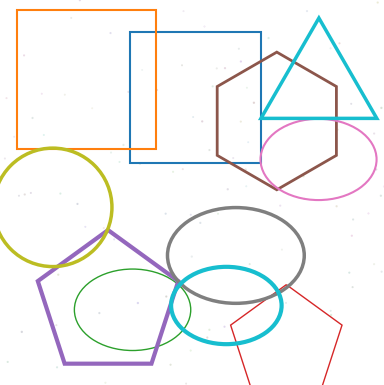[{"shape": "square", "thickness": 1.5, "radius": 0.85, "center": [0.508, 0.747]}, {"shape": "square", "thickness": 1.5, "radius": 0.9, "center": [0.226, 0.793]}, {"shape": "oval", "thickness": 1, "radius": 0.76, "center": [0.344, 0.195]}, {"shape": "pentagon", "thickness": 1, "radius": 0.76, "center": [0.744, 0.109]}, {"shape": "pentagon", "thickness": 3, "radius": 0.96, "center": [0.281, 0.211]}, {"shape": "hexagon", "thickness": 2, "radius": 0.89, "center": [0.719, 0.686]}, {"shape": "oval", "thickness": 1.5, "radius": 0.75, "center": [0.827, 0.586]}, {"shape": "oval", "thickness": 2.5, "radius": 0.89, "center": [0.613, 0.336]}, {"shape": "circle", "thickness": 2.5, "radius": 0.77, "center": [0.137, 0.461]}, {"shape": "oval", "thickness": 3, "radius": 0.72, "center": [0.588, 0.206]}, {"shape": "triangle", "thickness": 2.5, "radius": 0.87, "center": [0.828, 0.779]}]